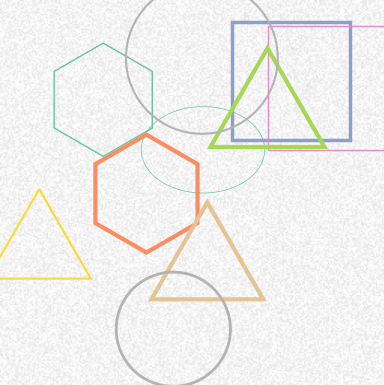[{"shape": "hexagon", "thickness": 1, "radius": 0.74, "center": [0.268, 0.741]}, {"shape": "oval", "thickness": 0.5, "radius": 0.8, "center": [0.527, 0.611]}, {"shape": "hexagon", "thickness": 3, "radius": 0.77, "center": [0.38, 0.497]}, {"shape": "square", "thickness": 2.5, "radius": 0.77, "center": [0.755, 0.79]}, {"shape": "square", "thickness": 1, "radius": 0.8, "center": [0.858, 0.771]}, {"shape": "triangle", "thickness": 3, "radius": 0.85, "center": [0.695, 0.704]}, {"shape": "triangle", "thickness": 1.5, "radius": 0.77, "center": [0.102, 0.354]}, {"shape": "triangle", "thickness": 3, "radius": 0.84, "center": [0.538, 0.306]}, {"shape": "circle", "thickness": 2, "radius": 0.74, "center": [0.45, 0.145]}, {"shape": "circle", "thickness": 1.5, "radius": 0.99, "center": [0.524, 0.85]}]